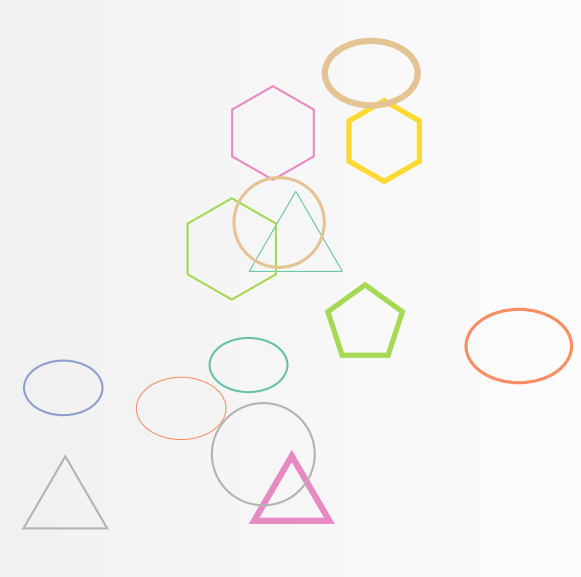[{"shape": "triangle", "thickness": 0.5, "radius": 0.46, "center": [0.509, 0.575]}, {"shape": "oval", "thickness": 1, "radius": 0.34, "center": [0.428, 0.367]}, {"shape": "oval", "thickness": 0.5, "radius": 0.39, "center": [0.312, 0.292]}, {"shape": "oval", "thickness": 1.5, "radius": 0.45, "center": [0.893, 0.4]}, {"shape": "oval", "thickness": 1, "radius": 0.34, "center": [0.109, 0.327]}, {"shape": "triangle", "thickness": 3, "radius": 0.37, "center": [0.502, 0.135]}, {"shape": "hexagon", "thickness": 1, "radius": 0.41, "center": [0.47, 0.769]}, {"shape": "pentagon", "thickness": 2.5, "radius": 0.34, "center": [0.628, 0.439]}, {"shape": "hexagon", "thickness": 1, "radius": 0.44, "center": [0.399, 0.568]}, {"shape": "hexagon", "thickness": 2.5, "radius": 0.35, "center": [0.661, 0.755]}, {"shape": "oval", "thickness": 3, "radius": 0.4, "center": [0.639, 0.872]}, {"shape": "circle", "thickness": 1.5, "radius": 0.39, "center": [0.48, 0.614]}, {"shape": "circle", "thickness": 1, "radius": 0.44, "center": [0.453, 0.213]}, {"shape": "triangle", "thickness": 1, "radius": 0.42, "center": [0.112, 0.126]}]